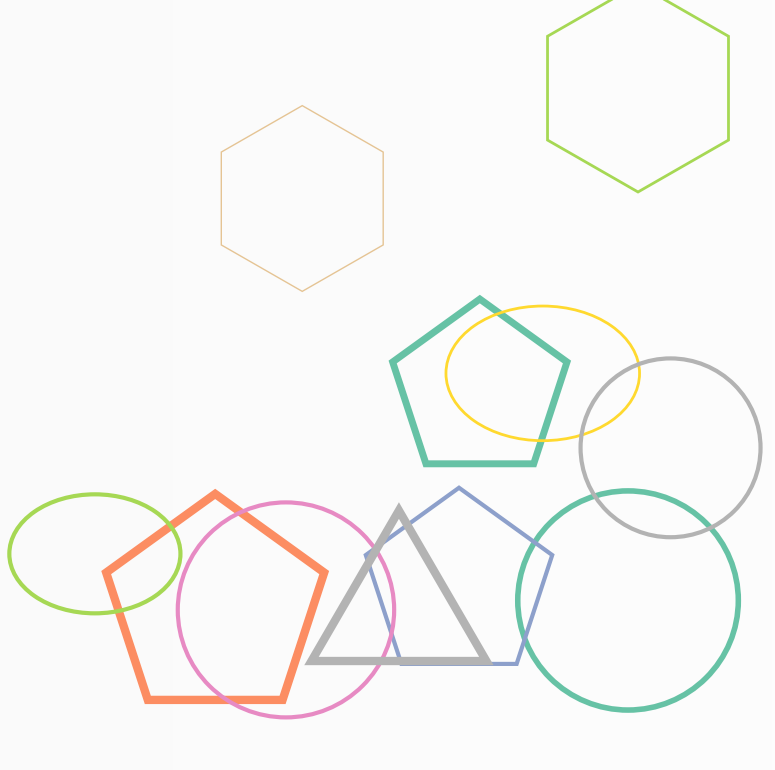[{"shape": "pentagon", "thickness": 2.5, "radius": 0.59, "center": [0.619, 0.493]}, {"shape": "circle", "thickness": 2, "radius": 0.71, "center": [0.81, 0.22]}, {"shape": "pentagon", "thickness": 3, "radius": 0.74, "center": [0.278, 0.211]}, {"shape": "pentagon", "thickness": 1.5, "radius": 0.63, "center": [0.592, 0.24]}, {"shape": "circle", "thickness": 1.5, "radius": 0.7, "center": [0.369, 0.208]}, {"shape": "hexagon", "thickness": 1, "radius": 0.67, "center": [0.823, 0.885]}, {"shape": "oval", "thickness": 1.5, "radius": 0.55, "center": [0.122, 0.281]}, {"shape": "oval", "thickness": 1, "radius": 0.62, "center": [0.7, 0.515]}, {"shape": "hexagon", "thickness": 0.5, "radius": 0.6, "center": [0.39, 0.742]}, {"shape": "triangle", "thickness": 3, "radius": 0.65, "center": [0.515, 0.207]}, {"shape": "circle", "thickness": 1.5, "radius": 0.58, "center": [0.865, 0.418]}]